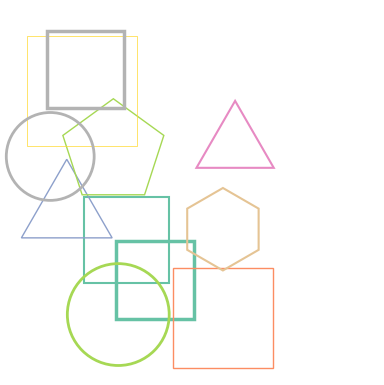[{"shape": "square", "thickness": 2.5, "radius": 0.51, "center": [0.403, 0.273]}, {"shape": "square", "thickness": 1.5, "radius": 0.55, "center": [0.329, 0.377]}, {"shape": "square", "thickness": 1, "radius": 0.65, "center": [0.579, 0.173]}, {"shape": "triangle", "thickness": 1, "radius": 0.68, "center": [0.173, 0.45]}, {"shape": "triangle", "thickness": 1.5, "radius": 0.58, "center": [0.611, 0.622]}, {"shape": "circle", "thickness": 2, "radius": 0.66, "center": [0.307, 0.183]}, {"shape": "pentagon", "thickness": 1, "radius": 0.69, "center": [0.294, 0.606]}, {"shape": "square", "thickness": 0.5, "radius": 0.71, "center": [0.213, 0.764]}, {"shape": "hexagon", "thickness": 1.5, "radius": 0.54, "center": [0.579, 0.405]}, {"shape": "circle", "thickness": 2, "radius": 0.57, "center": [0.13, 0.594]}, {"shape": "square", "thickness": 2.5, "radius": 0.5, "center": [0.221, 0.82]}]